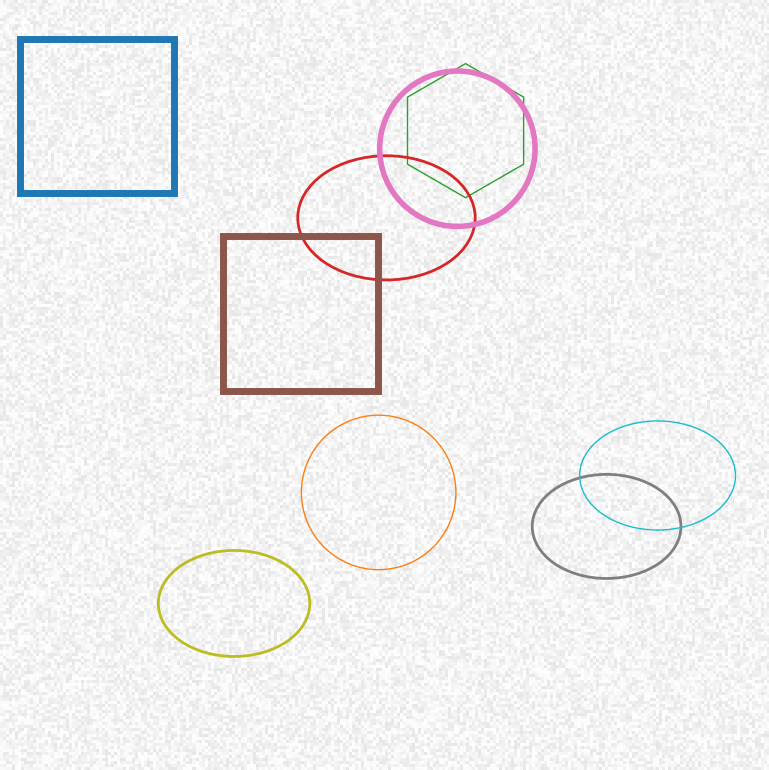[{"shape": "square", "thickness": 2.5, "radius": 0.5, "center": [0.126, 0.849]}, {"shape": "circle", "thickness": 0.5, "radius": 0.5, "center": [0.492, 0.36]}, {"shape": "hexagon", "thickness": 0.5, "radius": 0.44, "center": [0.605, 0.83]}, {"shape": "oval", "thickness": 1, "radius": 0.58, "center": [0.502, 0.717]}, {"shape": "square", "thickness": 2.5, "radius": 0.5, "center": [0.39, 0.593]}, {"shape": "circle", "thickness": 2, "radius": 0.5, "center": [0.594, 0.807]}, {"shape": "oval", "thickness": 1, "radius": 0.48, "center": [0.788, 0.316]}, {"shape": "oval", "thickness": 1, "radius": 0.49, "center": [0.304, 0.216]}, {"shape": "oval", "thickness": 0.5, "radius": 0.51, "center": [0.854, 0.382]}]